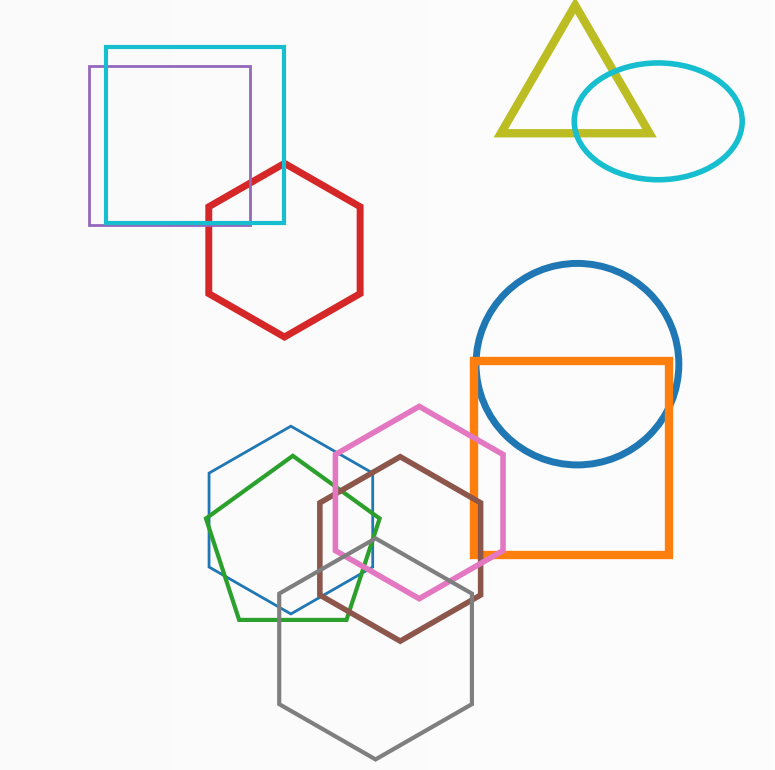[{"shape": "circle", "thickness": 2.5, "radius": 0.65, "center": [0.745, 0.527]}, {"shape": "hexagon", "thickness": 1, "radius": 0.61, "center": [0.375, 0.325]}, {"shape": "square", "thickness": 3, "radius": 0.63, "center": [0.737, 0.406]}, {"shape": "pentagon", "thickness": 1.5, "radius": 0.59, "center": [0.378, 0.29]}, {"shape": "hexagon", "thickness": 2.5, "radius": 0.56, "center": [0.367, 0.675]}, {"shape": "square", "thickness": 1, "radius": 0.52, "center": [0.219, 0.811]}, {"shape": "hexagon", "thickness": 2, "radius": 0.6, "center": [0.516, 0.287]}, {"shape": "hexagon", "thickness": 2, "radius": 0.62, "center": [0.541, 0.347]}, {"shape": "hexagon", "thickness": 1.5, "radius": 0.72, "center": [0.485, 0.157]}, {"shape": "triangle", "thickness": 3, "radius": 0.55, "center": [0.742, 0.882]}, {"shape": "square", "thickness": 1.5, "radius": 0.57, "center": [0.252, 0.825]}, {"shape": "oval", "thickness": 2, "radius": 0.54, "center": [0.849, 0.842]}]